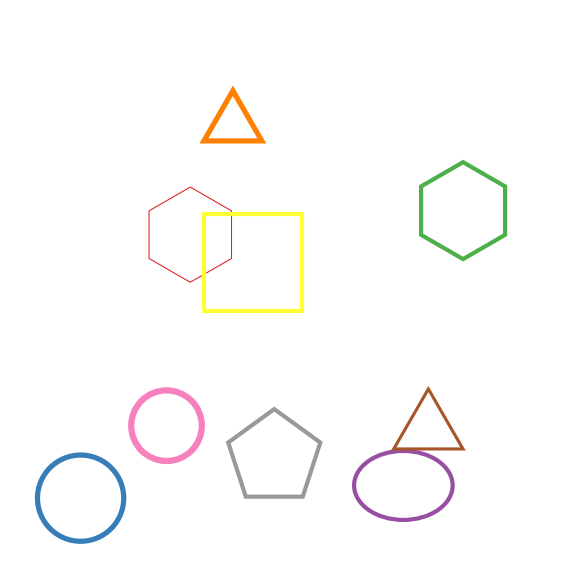[{"shape": "hexagon", "thickness": 0.5, "radius": 0.41, "center": [0.329, 0.593]}, {"shape": "circle", "thickness": 2.5, "radius": 0.37, "center": [0.14, 0.137]}, {"shape": "hexagon", "thickness": 2, "radius": 0.42, "center": [0.802, 0.634]}, {"shape": "oval", "thickness": 2, "radius": 0.43, "center": [0.698, 0.159]}, {"shape": "triangle", "thickness": 2.5, "radius": 0.29, "center": [0.403, 0.784]}, {"shape": "square", "thickness": 2, "radius": 0.42, "center": [0.438, 0.545]}, {"shape": "triangle", "thickness": 1.5, "radius": 0.35, "center": [0.742, 0.256]}, {"shape": "circle", "thickness": 3, "radius": 0.31, "center": [0.288, 0.262]}, {"shape": "pentagon", "thickness": 2, "radius": 0.42, "center": [0.475, 0.207]}]